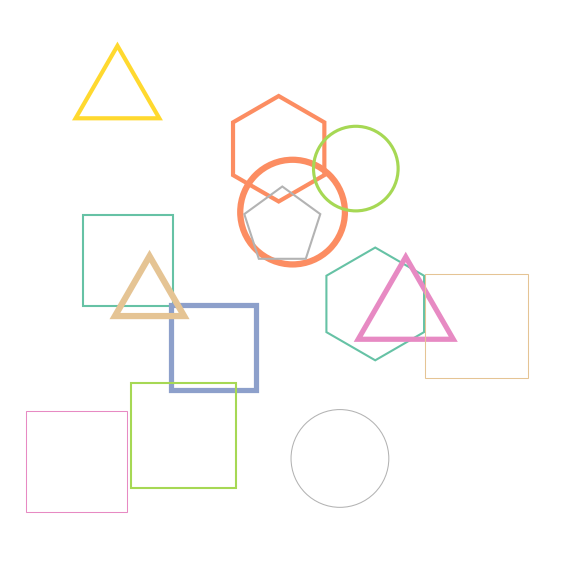[{"shape": "hexagon", "thickness": 1, "radius": 0.49, "center": [0.65, 0.473]}, {"shape": "square", "thickness": 1, "radius": 0.39, "center": [0.221, 0.548]}, {"shape": "circle", "thickness": 3, "radius": 0.45, "center": [0.507, 0.632]}, {"shape": "hexagon", "thickness": 2, "radius": 0.46, "center": [0.483, 0.742]}, {"shape": "square", "thickness": 2.5, "radius": 0.37, "center": [0.37, 0.397]}, {"shape": "triangle", "thickness": 2.5, "radius": 0.48, "center": [0.703, 0.459]}, {"shape": "square", "thickness": 0.5, "radius": 0.44, "center": [0.132, 0.2]}, {"shape": "square", "thickness": 1, "radius": 0.46, "center": [0.318, 0.245]}, {"shape": "circle", "thickness": 1.5, "radius": 0.37, "center": [0.616, 0.707]}, {"shape": "triangle", "thickness": 2, "radius": 0.42, "center": [0.203, 0.836]}, {"shape": "triangle", "thickness": 3, "radius": 0.35, "center": [0.259, 0.486]}, {"shape": "square", "thickness": 0.5, "radius": 0.45, "center": [0.825, 0.435]}, {"shape": "circle", "thickness": 0.5, "radius": 0.42, "center": [0.589, 0.205]}, {"shape": "pentagon", "thickness": 1, "radius": 0.35, "center": [0.489, 0.607]}]